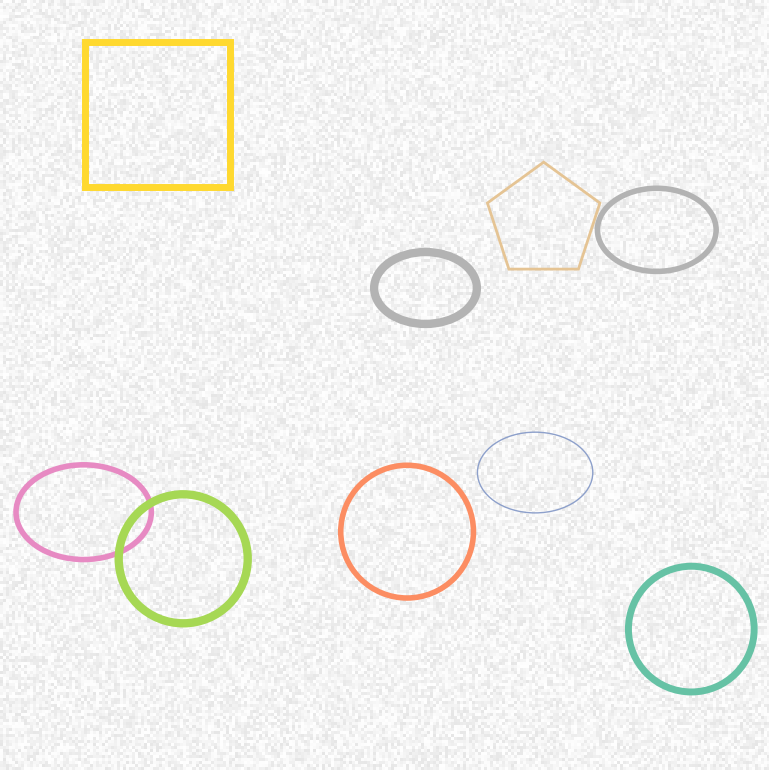[{"shape": "circle", "thickness": 2.5, "radius": 0.41, "center": [0.898, 0.183]}, {"shape": "circle", "thickness": 2, "radius": 0.43, "center": [0.529, 0.31]}, {"shape": "oval", "thickness": 0.5, "radius": 0.37, "center": [0.695, 0.386]}, {"shape": "oval", "thickness": 2, "radius": 0.44, "center": [0.109, 0.335]}, {"shape": "circle", "thickness": 3, "radius": 0.42, "center": [0.238, 0.274]}, {"shape": "square", "thickness": 2.5, "radius": 0.47, "center": [0.205, 0.852]}, {"shape": "pentagon", "thickness": 1, "radius": 0.38, "center": [0.706, 0.713]}, {"shape": "oval", "thickness": 3, "radius": 0.33, "center": [0.553, 0.626]}, {"shape": "oval", "thickness": 2, "radius": 0.39, "center": [0.853, 0.702]}]